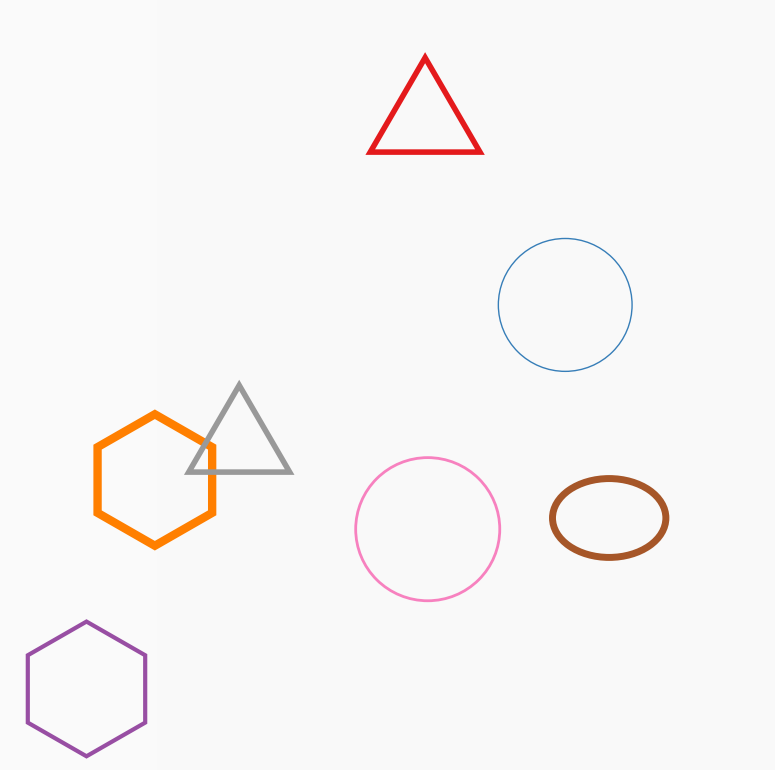[{"shape": "triangle", "thickness": 2, "radius": 0.41, "center": [0.549, 0.843]}, {"shape": "circle", "thickness": 0.5, "radius": 0.43, "center": [0.729, 0.604]}, {"shape": "hexagon", "thickness": 1.5, "radius": 0.44, "center": [0.112, 0.105]}, {"shape": "hexagon", "thickness": 3, "radius": 0.43, "center": [0.2, 0.377]}, {"shape": "oval", "thickness": 2.5, "radius": 0.37, "center": [0.786, 0.327]}, {"shape": "circle", "thickness": 1, "radius": 0.46, "center": [0.552, 0.313]}, {"shape": "triangle", "thickness": 2, "radius": 0.38, "center": [0.309, 0.424]}]